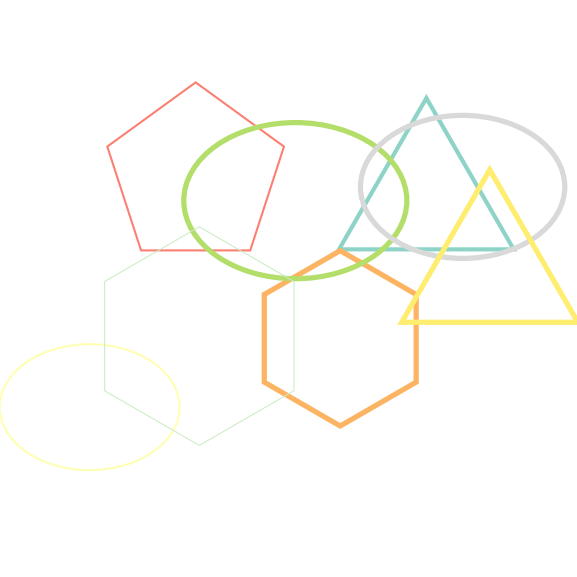[{"shape": "triangle", "thickness": 2, "radius": 0.87, "center": [0.738, 0.655]}, {"shape": "oval", "thickness": 1, "radius": 0.78, "center": [0.155, 0.294]}, {"shape": "pentagon", "thickness": 1, "radius": 0.8, "center": [0.339, 0.696]}, {"shape": "hexagon", "thickness": 2.5, "radius": 0.76, "center": [0.589, 0.413]}, {"shape": "oval", "thickness": 2.5, "radius": 0.97, "center": [0.511, 0.652]}, {"shape": "oval", "thickness": 2.5, "radius": 0.88, "center": [0.801, 0.676]}, {"shape": "hexagon", "thickness": 0.5, "radius": 0.95, "center": [0.345, 0.417]}, {"shape": "triangle", "thickness": 2.5, "radius": 0.88, "center": [0.848, 0.529]}]